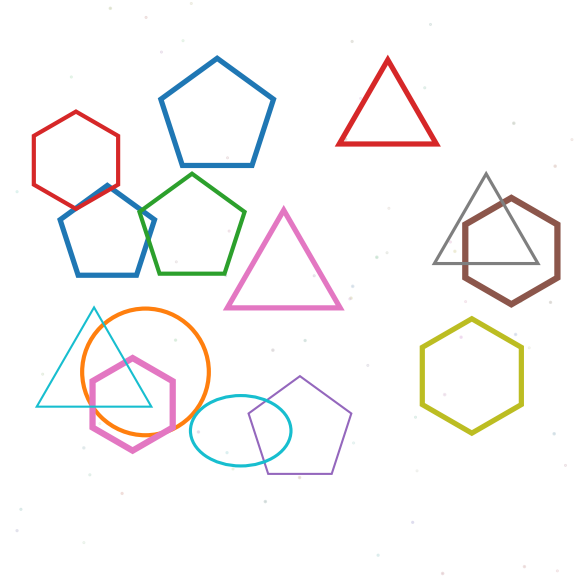[{"shape": "pentagon", "thickness": 2.5, "radius": 0.43, "center": [0.186, 0.592]}, {"shape": "pentagon", "thickness": 2.5, "radius": 0.51, "center": [0.376, 0.796]}, {"shape": "circle", "thickness": 2, "radius": 0.55, "center": [0.252, 0.355]}, {"shape": "pentagon", "thickness": 2, "radius": 0.48, "center": [0.333, 0.603]}, {"shape": "hexagon", "thickness": 2, "radius": 0.42, "center": [0.132, 0.722]}, {"shape": "triangle", "thickness": 2.5, "radius": 0.49, "center": [0.672, 0.798]}, {"shape": "pentagon", "thickness": 1, "radius": 0.47, "center": [0.519, 0.254]}, {"shape": "hexagon", "thickness": 3, "radius": 0.46, "center": [0.885, 0.564]}, {"shape": "hexagon", "thickness": 3, "radius": 0.4, "center": [0.23, 0.299]}, {"shape": "triangle", "thickness": 2.5, "radius": 0.56, "center": [0.491, 0.522]}, {"shape": "triangle", "thickness": 1.5, "radius": 0.52, "center": [0.842, 0.595]}, {"shape": "hexagon", "thickness": 2.5, "radius": 0.5, "center": [0.817, 0.348]}, {"shape": "oval", "thickness": 1.5, "radius": 0.44, "center": [0.417, 0.253]}, {"shape": "triangle", "thickness": 1, "radius": 0.57, "center": [0.163, 0.352]}]